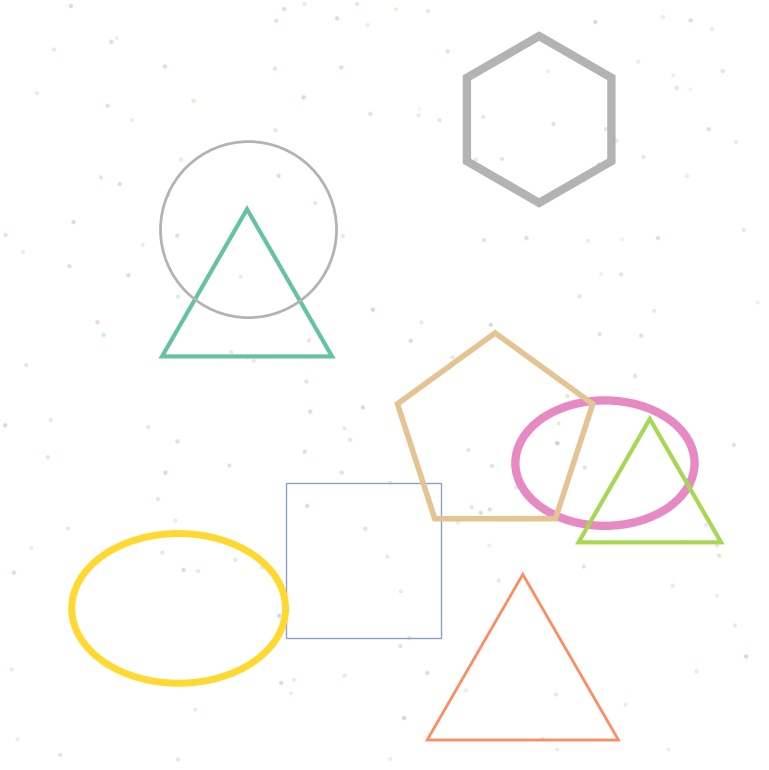[{"shape": "triangle", "thickness": 1.5, "radius": 0.64, "center": [0.321, 0.601]}, {"shape": "triangle", "thickness": 1, "radius": 0.72, "center": [0.679, 0.111]}, {"shape": "square", "thickness": 0.5, "radius": 0.5, "center": [0.473, 0.272]}, {"shape": "oval", "thickness": 3, "radius": 0.58, "center": [0.786, 0.399]}, {"shape": "triangle", "thickness": 1.5, "radius": 0.53, "center": [0.844, 0.349]}, {"shape": "oval", "thickness": 2.5, "radius": 0.69, "center": [0.232, 0.21]}, {"shape": "pentagon", "thickness": 2, "radius": 0.67, "center": [0.643, 0.434]}, {"shape": "hexagon", "thickness": 3, "radius": 0.54, "center": [0.7, 0.845]}, {"shape": "circle", "thickness": 1, "radius": 0.57, "center": [0.323, 0.702]}]